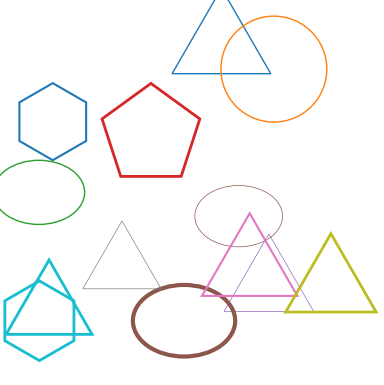[{"shape": "triangle", "thickness": 1, "radius": 0.74, "center": [0.575, 0.883]}, {"shape": "hexagon", "thickness": 1.5, "radius": 0.5, "center": [0.137, 0.684]}, {"shape": "circle", "thickness": 1, "radius": 0.69, "center": [0.711, 0.821]}, {"shape": "oval", "thickness": 1, "radius": 0.59, "center": [0.101, 0.5]}, {"shape": "pentagon", "thickness": 2, "radius": 0.67, "center": [0.392, 0.65]}, {"shape": "triangle", "thickness": 0.5, "radius": 0.67, "center": [0.698, 0.258]}, {"shape": "oval", "thickness": 0.5, "radius": 0.57, "center": [0.62, 0.439]}, {"shape": "oval", "thickness": 3, "radius": 0.66, "center": [0.478, 0.167]}, {"shape": "triangle", "thickness": 1.5, "radius": 0.72, "center": [0.649, 0.303]}, {"shape": "triangle", "thickness": 0.5, "radius": 0.59, "center": [0.317, 0.309]}, {"shape": "triangle", "thickness": 2, "radius": 0.68, "center": [0.86, 0.257]}, {"shape": "hexagon", "thickness": 2, "radius": 0.52, "center": [0.102, 0.167]}, {"shape": "triangle", "thickness": 2, "radius": 0.64, "center": [0.127, 0.196]}]